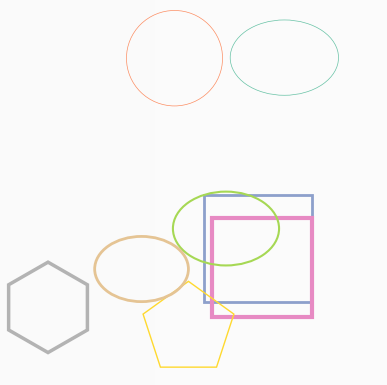[{"shape": "oval", "thickness": 0.5, "radius": 0.7, "center": [0.734, 0.85]}, {"shape": "circle", "thickness": 0.5, "radius": 0.62, "center": [0.45, 0.849]}, {"shape": "square", "thickness": 2, "radius": 0.7, "center": [0.665, 0.355]}, {"shape": "square", "thickness": 3, "radius": 0.64, "center": [0.677, 0.306]}, {"shape": "oval", "thickness": 1.5, "radius": 0.68, "center": [0.583, 0.406]}, {"shape": "pentagon", "thickness": 1, "radius": 0.62, "center": [0.486, 0.146]}, {"shape": "oval", "thickness": 2, "radius": 0.6, "center": [0.365, 0.301]}, {"shape": "hexagon", "thickness": 2.5, "radius": 0.59, "center": [0.124, 0.202]}]